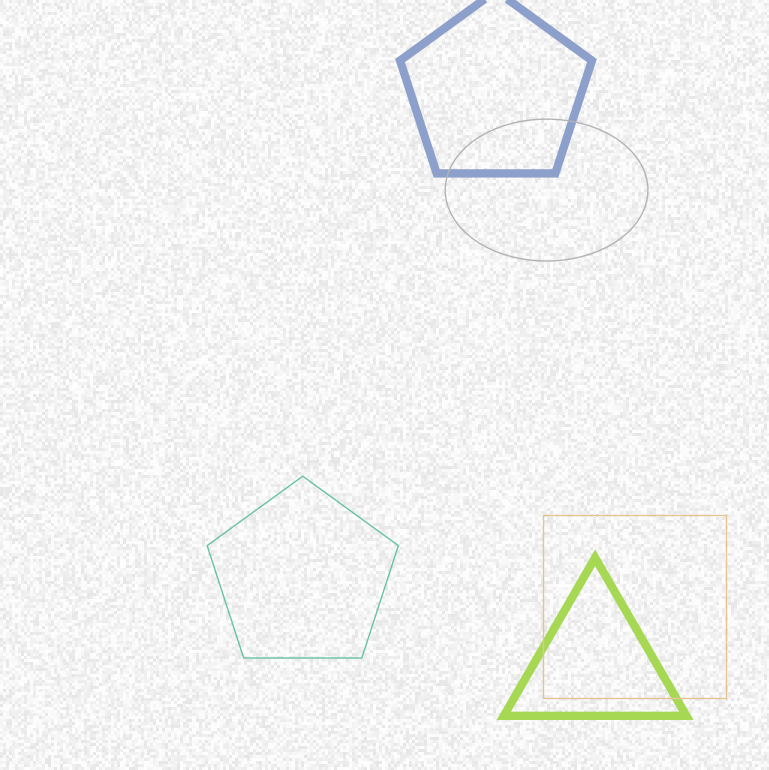[{"shape": "pentagon", "thickness": 0.5, "radius": 0.65, "center": [0.393, 0.251]}, {"shape": "pentagon", "thickness": 3, "radius": 0.66, "center": [0.644, 0.881]}, {"shape": "triangle", "thickness": 3, "radius": 0.68, "center": [0.773, 0.139]}, {"shape": "square", "thickness": 0.5, "radius": 0.59, "center": [0.824, 0.213]}, {"shape": "oval", "thickness": 0.5, "radius": 0.66, "center": [0.71, 0.753]}]